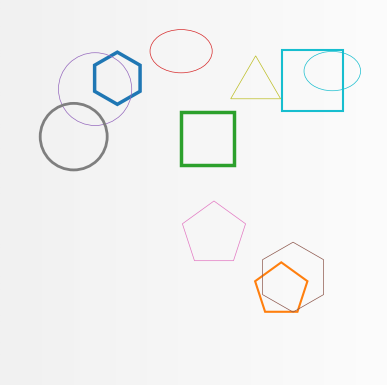[{"shape": "hexagon", "thickness": 2.5, "radius": 0.34, "center": [0.303, 0.797]}, {"shape": "pentagon", "thickness": 1.5, "radius": 0.36, "center": [0.726, 0.248]}, {"shape": "square", "thickness": 2.5, "radius": 0.34, "center": [0.534, 0.64]}, {"shape": "oval", "thickness": 0.5, "radius": 0.4, "center": [0.467, 0.867]}, {"shape": "circle", "thickness": 0.5, "radius": 0.47, "center": [0.245, 0.769]}, {"shape": "hexagon", "thickness": 0.5, "radius": 0.45, "center": [0.756, 0.28]}, {"shape": "pentagon", "thickness": 0.5, "radius": 0.43, "center": [0.552, 0.392]}, {"shape": "circle", "thickness": 2, "radius": 0.43, "center": [0.19, 0.645]}, {"shape": "triangle", "thickness": 0.5, "radius": 0.37, "center": [0.66, 0.781]}, {"shape": "square", "thickness": 1.5, "radius": 0.39, "center": [0.807, 0.791]}, {"shape": "oval", "thickness": 0.5, "radius": 0.36, "center": [0.858, 0.815]}]